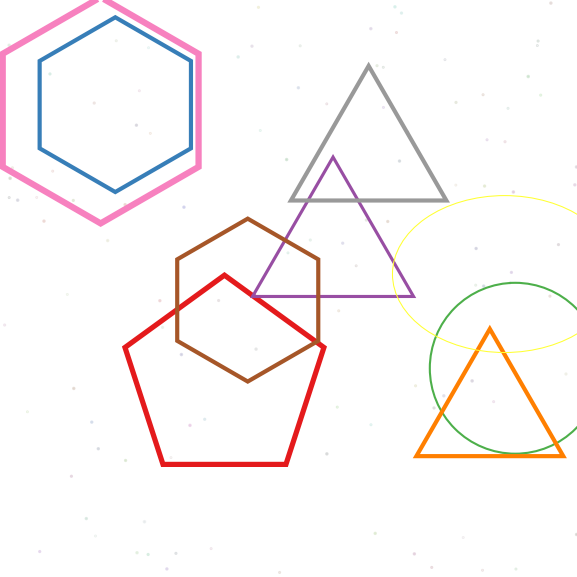[{"shape": "pentagon", "thickness": 2.5, "radius": 0.91, "center": [0.389, 0.342]}, {"shape": "hexagon", "thickness": 2, "radius": 0.76, "center": [0.2, 0.818]}, {"shape": "circle", "thickness": 1, "radius": 0.74, "center": [0.892, 0.361]}, {"shape": "triangle", "thickness": 1.5, "radius": 0.8, "center": [0.577, 0.566]}, {"shape": "triangle", "thickness": 2, "radius": 0.73, "center": [0.848, 0.283]}, {"shape": "oval", "thickness": 0.5, "radius": 0.97, "center": [0.874, 0.525]}, {"shape": "hexagon", "thickness": 2, "radius": 0.71, "center": [0.429, 0.479]}, {"shape": "hexagon", "thickness": 3, "radius": 0.98, "center": [0.174, 0.808]}, {"shape": "triangle", "thickness": 2, "radius": 0.78, "center": [0.638, 0.73]}]